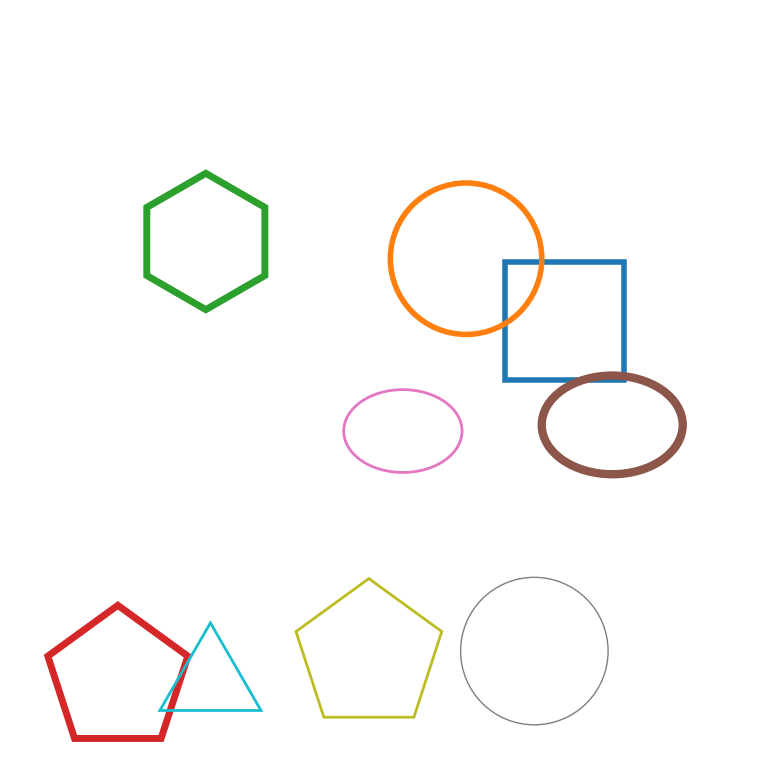[{"shape": "square", "thickness": 2, "radius": 0.39, "center": [0.733, 0.583]}, {"shape": "circle", "thickness": 2, "radius": 0.49, "center": [0.605, 0.664]}, {"shape": "hexagon", "thickness": 2.5, "radius": 0.44, "center": [0.267, 0.686]}, {"shape": "pentagon", "thickness": 2.5, "radius": 0.48, "center": [0.153, 0.118]}, {"shape": "oval", "thickness": 3, "radius": 0.46, "center": [0.795, 0.448]}, {"shape": "oval", "thickness": 1, "radius": 0.38, "center": [0.523, 0.44]}, {"shape": "circle", "thickness": 0.5, "radius": 0.48, "center": [0.694, 0.154]}, {"shape": "pentagon", "thickness": 1, "radius": 0.5, "center": [0.479, 0.149]}, {"shape": "triangle", "thickness": 1, "radius": 0.38, "center": [0.273, 0.115]}]